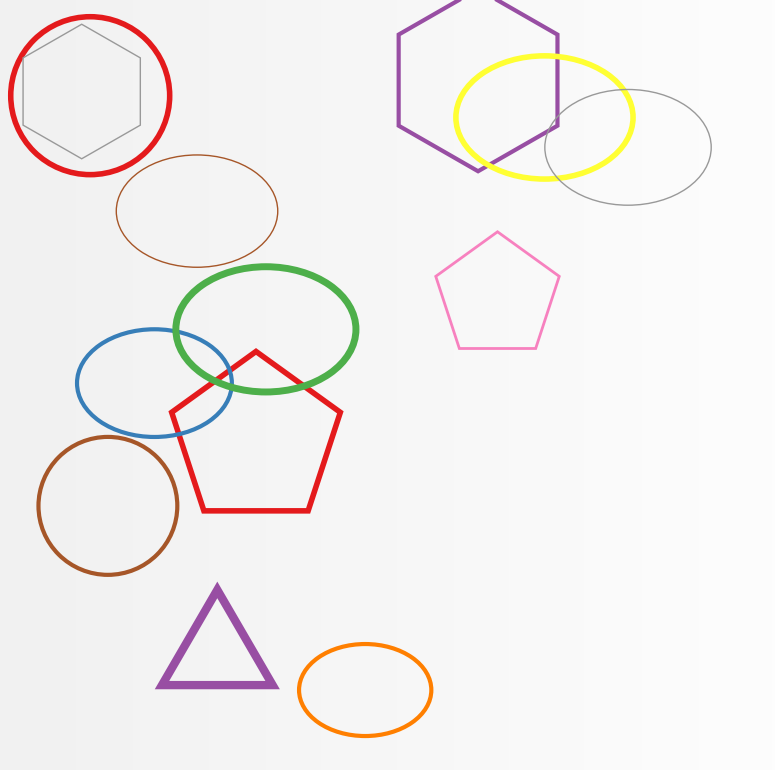[{"shape": "circle", "thickness": 2, "radius": 0.51, "center": [0.116, 0.876]}, {"shape": "pentagon", "thickness": 2, "radius": 0.57, "center": [0.33, 0.429]}, {"shape": "oval", "thickness": 1.5, "radius": 0.5, "center": [0.199, 0.502]}, {"shape": "oval", "thickness": 2.5, "radius": 0.58, "center": [0.343, 0.572]}, {"shape": "hexagon", "thickness": 1.5, "radius": 0.59, "center": [0.617, 0.896]}, {"shape": "triangle", "thickness": 3, "radius": 0.41, "center": [0.28, 0.151]}, {"shape": "oval", "thickness": 1.5, "radius": 0.43, "center": [0.471, 0.104]}, {"shape": "oval", "thickness": 2, "radius": 0.57, "center": [0.703, 0.847]}, {"shape": "circle", "thickness": 1.5, "radius": 0.45, "center": [0.139, 0.343]}, {"shape": "oval", "thickness": 0.5, "radius": 0.52, "center": [0.254, 0.726]}, {"shape": "pentagon", "thickness": 1, "radius": 0.42, "center": [0.642, 0.615]}, {"shape": "hexagon", "thickness": 0.5, "radius": 0.44, "center": [0.105, 0.881]}, {"shape": "oval", "thickness": 0.5, "radius": 0.54, "center": [0.81, 0.809]}]